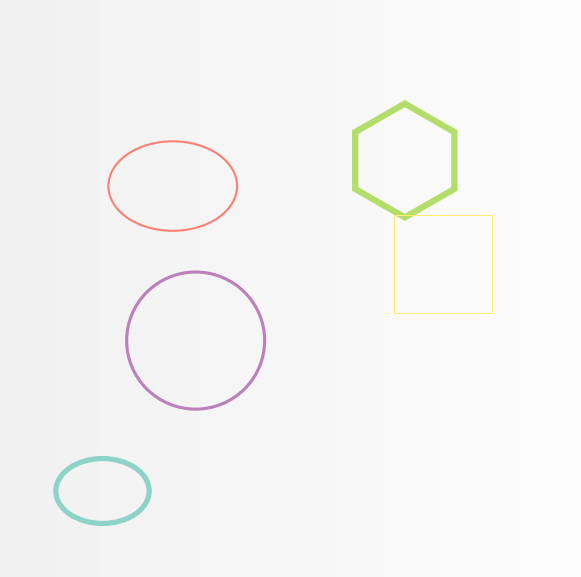[{"shape": "oval", "thickness": 2.5, "radius": 0.4, "center": [0.176, 0.149]}, {"shape": "oval", "thickness": 1, "radius": 0.55, "center": [0.297, 0.677]}, {"shape": "hexagon", "thickness": 3, "radius": 0.49, "center": [0.696, 0.721]}, {"shape": "circle", "thickness": 1.5, "radius": 0.59, "center": [0.337, 0.409]}, {"shape": "square", "thickness": 0.5, "radius": 0.42, "center": [0.763, 0.542]}]